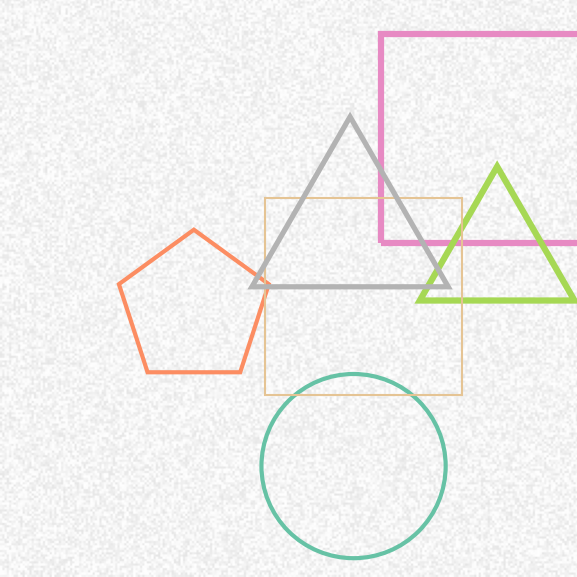[{"shape": "circle", "thickness": 2, "radius": 0.8, "center": [0.612, 0.192]}, {"shape": "pentagon", "thickness": 2, "radius": 0.68, "center": [0.336, 0.465]}, {"shape": "square", "thickness": 3, "radius": 0.91, "center": [0.841, 0.759]}, {"shape": "triangle", "thickness": 3, "radius": 0.77, "center": [0.861, 0.556]}, {"shape": "square", "thickness": 1, "radius": 0.85, "center": [0.63, 0.486]}, {"shape": "triangle", "thickness": 2.5, "radius": 0.98, "center": [0.606, 0.601]}]